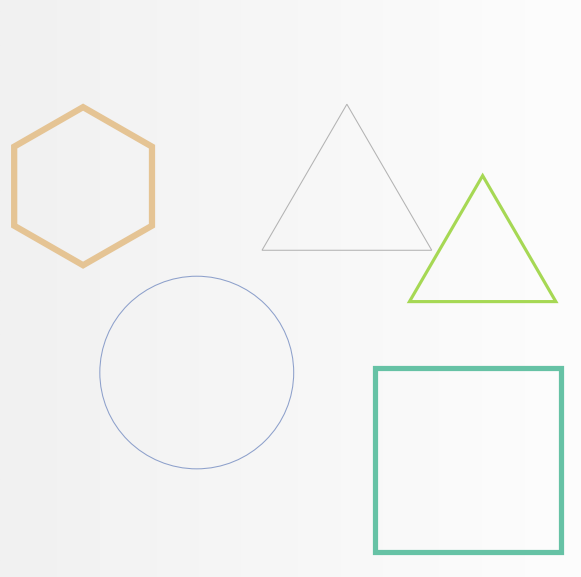[{"shape": "square", "thickness": 2.5, "radius": 0.8, "center": [0.805, 0.203]}, {"shape": "circle", "thickness": 0.5, "radius": 0.83, "center": [0.339, 0.354]}, {"shape": "triangle", "thickness": 1.5, "radius": 0.73, "center": [0.83, 0.55]}, {"shape": "hexagon", "thickness": 3, "radius": 0.68, "center": [0.143, 0.677]}, {"shape": "triangle", "thickness": 0.5, "radius": 0.84, "center": [0.597, 0.65]}]